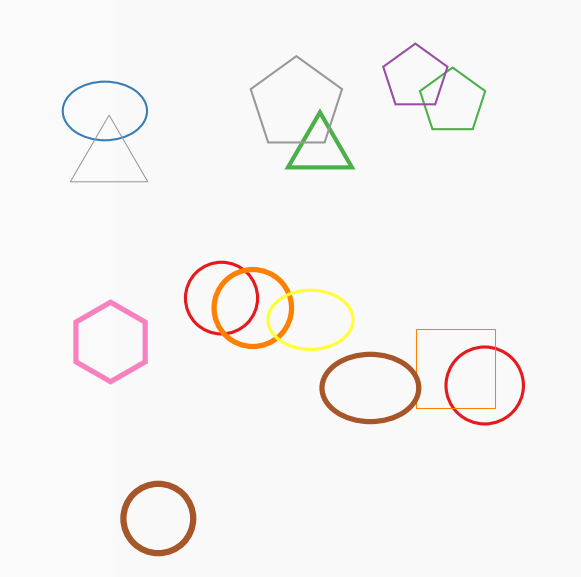[{"shape": "circle", "thickness": 1.5, "radius": 0.31, "center": [0.381, 0.483]}, {"shape": "circle", "thickness": 1.5, "radius": 0.33, "center": [0.834, 0.332]}, {"shape": "oval", "thickness": 1, "radius": 0.36, "center": [0.18, 0.807]}, {"shape": "pentagon", "thickness": 1, "radius": 0.3, "center": [0.779, 0.823]}, {"shape": "triangle", "thickness": 2, "radius": 0.32, "center": [0.55, 0.741]}, {"shape": "pentagon", "thickness": 1, "radius": 0.29, "center": [0.715, 0.866]}, {"shape": "circle", "thickness": 2.5, "radius": 0.33, "center": [0.435, 0.466]}, {"shape": "square", "thickness": 0.5, "radius": 0.34, "center": [0.784, 0.361]}, {"shape": "oval", "thickness": 1.5, "radius": 0.37, "center": [0.534, 0.445]}, {"shape": "circle", "thickness": 3, "radius": 0.3, "center": [0.272, 0.101]}, {"shape": "oval", "thickness": 2.5, "radius": 0.42, "center": [0.637, 0.327]}, {"shape": "hexagon", "thickness": 2.5, "radius": 0.34, "center": [0.19, 0.407]}, {"shape": "pentagon", "thickness": 1, "radius": 0.41, "center": [0.51, 0.819]}, {"shape": "triangle", "thickness": 0.5, "radius": 0.38, "center": [0.188, 0.723]}]